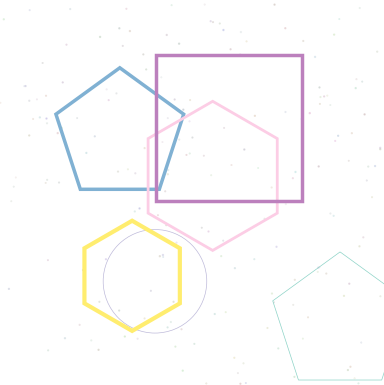[{"shape": "pentagon", "thickness": 0.5, "radius": 0.92, "center": [0.883, 0.162]}, {"shape": "circle", "thickness": 0.5, "radius": 0.67, "center": [0.403, 0.269]}, {"shape": "pentagon", "thickness": 2.5, "radius": 0.87, "center": [0.311, 0.649]}, {"shape": "hexagon", "thickness": 2, "radius": 0.97, "center": [0.552, 0.543]}, {"shape": "square", "thickness": 2.5, "radius": 0.95, "center": [0.595, 0.669]}, {"shape": "hexagon", "thickness": 3, "radius": 0.72, "center": [0.343, 0.284]}]